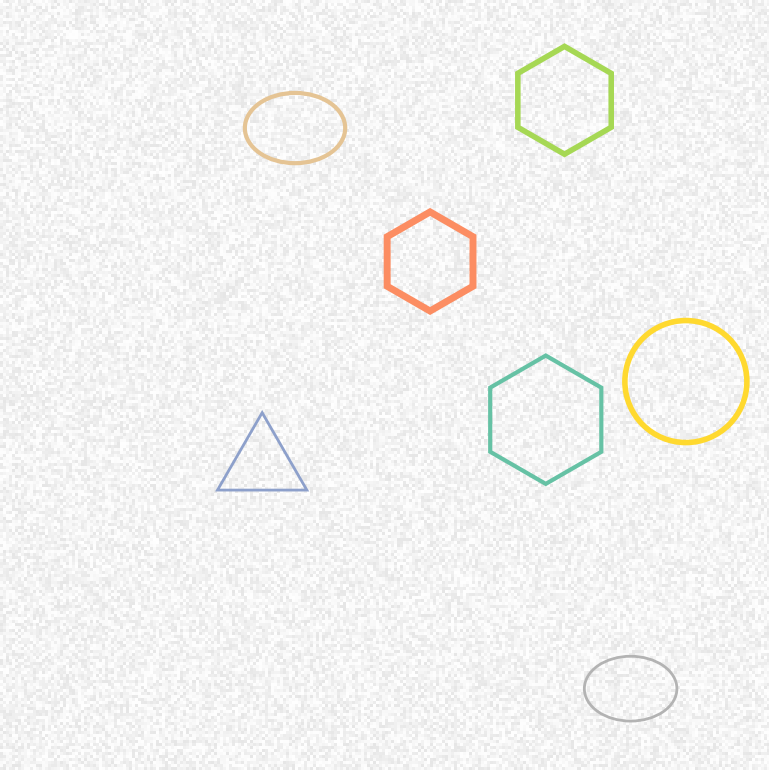[{"shape": "hexagon", "thickness": 1.5, "radius": 0.42, "center": [0.709, 0.455]}, {"shape": "hexagon", "thickness": 2.5, "radius": 0.32, "center": [0.559, 0.66]}, {"shape": "triangle", "thickness": 1, "radius": 0.33, "center": [0.34, 0.397]}, {"shape": "hexagon", "thickness": 2, "radius": 0.35, "center": [0.733, 0.87]}, {"shape": "circle", "thickness": 2, "radius": 0.4, "center": [0.891, 0.504]}, {"shape": "oval", "thickness": 1.5, "radius": 0.33, "center": [0.383, 0.834]}, {"shape": "oval", "thickness": 1, "radius": 0.3, "center": [0.819, 0.106]}]